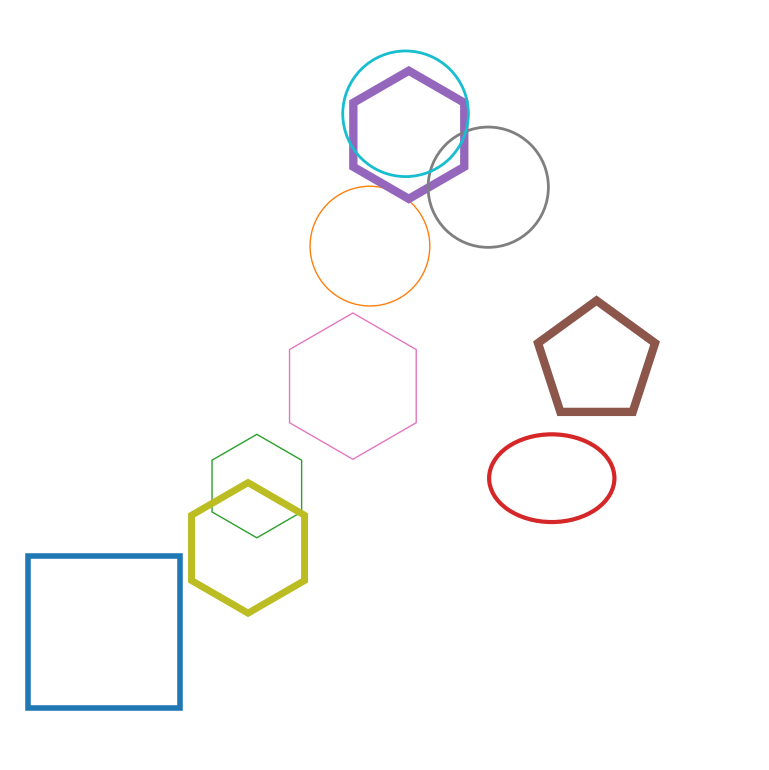[{"shape": "square", "thickness": 2, "radius": 0.49, "center": [0.135, 0.179]}, {"shape": "circle", "thickness": 0.5, "radius": 0.39, "center": [0.48, 0.68]}, {"shape": "hexagon", "thickness": 0.5, "radius": 0.34, "center": [0.334, 0.369]}, {"shape": "oval", "thickness": 1.5, "radius": 0.41, "center": [0.717, 0.379]}, {"shape": "hexagon", "thickness": 3, "radius": 0.42, "center": [0.531, 0.825]}, {"shape": "pentagon", "thickness": 3, "radius": 0.4, "center": [0.775, 0.53]}, {"shape": "hexagon", "thickness": 0.5, "radius": 0.47, "center": [0.458, 0.499]}, {"shape": "circle", "thickness": 1, "radius": 0.39, "center": [0.634, 0.757]}, {"shape": "hexagon", "thickness": 2.5, "radius": 0.42, "center": [0.322, 0.288]}, {"shape": "circle", "thickness": 1, "radius": 0.41, "center": [0.527, 0.852]}]